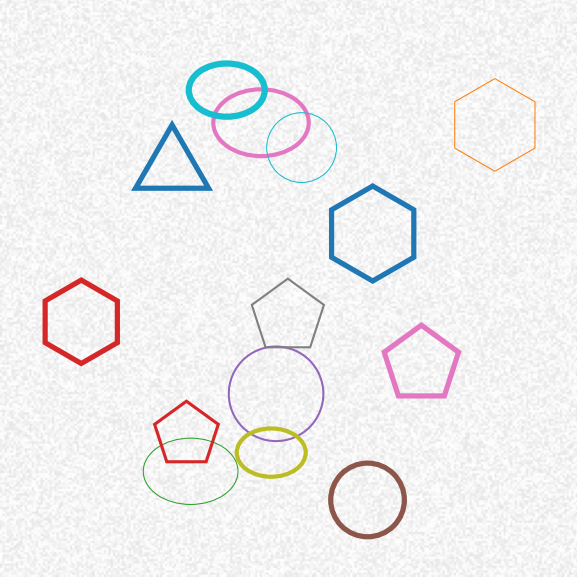[{"shape": "hexagon", "thickness": 2.5, "radius": 0.41, "center": [0.645, 0.595]}, {"shape": "triangle", "thickness": 2.5, "radius": 0.37, "center": [0.298, 0.71]}, {"shape": "hexagon", "thickness": 0.5, "radius": 0.4, "center": [0.857, 0.783]}, {"shape": "oval", "thickness": 0.5, "radius": 0.41, "center": [0.33, 0.183]}, {"shape": "hexagon", "thickness": 2.5, "radius": 0.36, "center": [0.141, 0.442]}, {"shape": "pentagon", "thickness": 1.5, "radius": 0.29, "center": [0.323, 0.246]}, {"shape": "circle", "thickness": 1, "radius": 0.41, "center": [0.478, 0.317]}, {"shape": "circle", "thickness": 2.5, "radius": 0.32, "center": [0.636, 0.133]}, {"shape": "pentagon", "thickness": 2.5, "radius": 0.34, "center": [0.73, 0.368]}, {"shape": "oval", "thickness": 2, "radius": 0.41, "center": [0.452, 0.787]}, {"shape": "pentagon", "thickness": 1, "radius": 0.33, "center": [0.498, 0.451]}, {"shape": "oval", "thickness": 2, "radius": 0.3, "center": [0.47, 0.215]}, {"shape": "oval", "thickness": 3, "radius": 0.33, "center": [0.393, 0.843]}, {"shape": "circle", "thickness": 0.5, "radius": 0.3, "center": [0.522, 0.744]}]